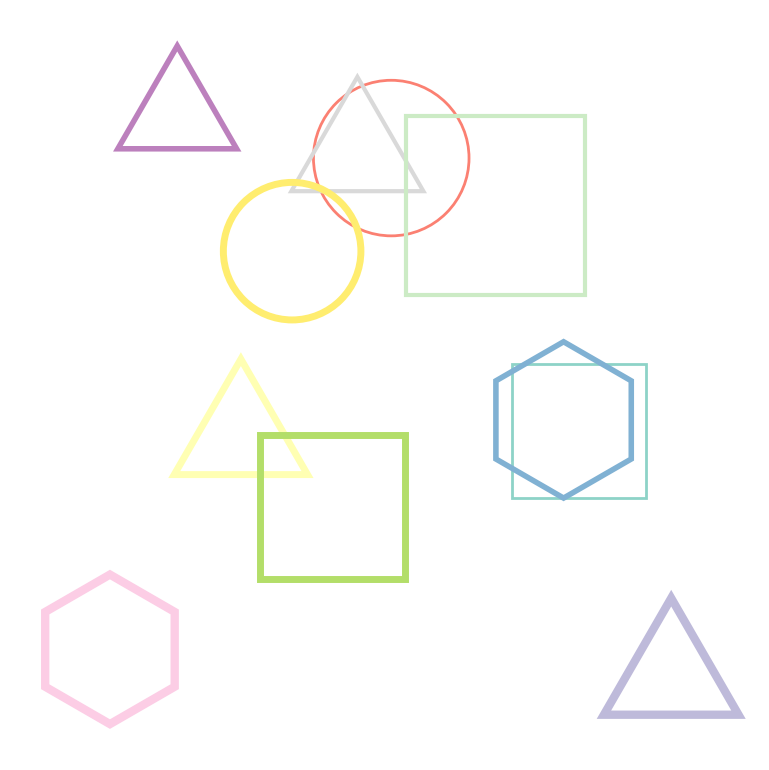[{"shape": "square", "thickness": 1, "radius": 0.43, "center": [0.752, 0.441]}, {"shape": "triangle", "thickness": 2.5, "radius": 0.5, "center": [0.313, 0.434]}, {"shape": "triangle", "thickness": 3, "radius": 0.5, "center": [0.872, 0.122]}, {"shape": "circle", "thickness": 1, "radius": 0.51, "center": [0.508, 0.795]}, {"shape": "hexagon", "thickness": 2, "radius": 0.51, "center": [0.732, 0.455]}, {"shape": "square", "thickness": 2.5, "radius": 0.47, "center": [0.432, 0.341]}, {"shape": "hexagon", "thickness": 3, "radius": 0.49, "center": [0.143, 0.157]}, {"shape": "triangle", "thickness": 1.5, "radius": 0.49, "center": [0.464, 0.801]}, {"shape": "triangle", "thickness": 2, "radius": 0.45, "center": [0.23, 0.851]}, {"shape": "square", "thickness": 1.5, "radius": 0.58, "center": [0.644, 0.733]}, {"shape": "circle", "thickness": 2.5, "radius": 0.45, "center": [0.379, 0.674]}]